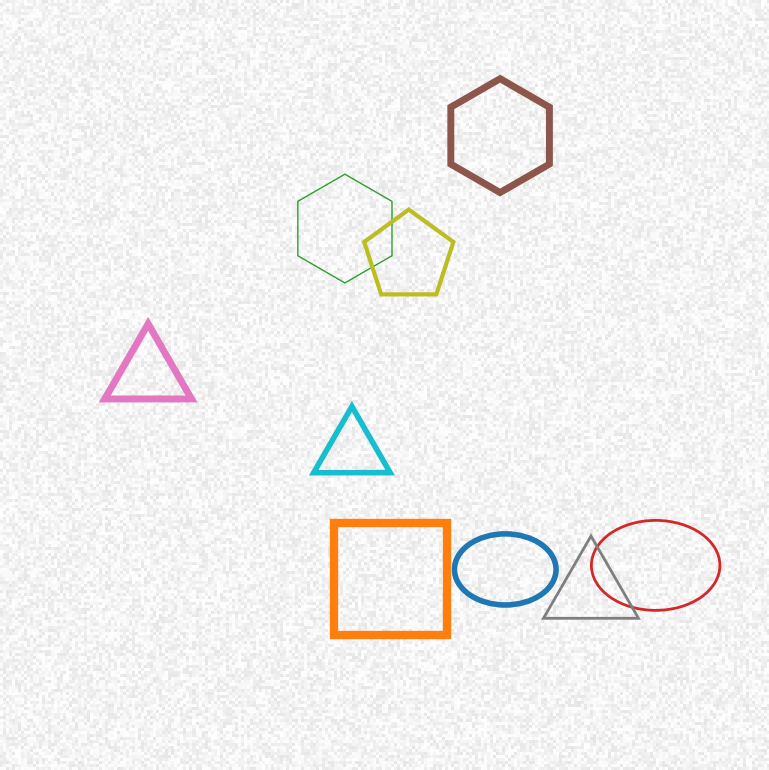[{"shape": "oval", "thickness": 2, "radius": 0.33, "center": [0.656, 0.26]}, {"shape": "square", "thickness": 3, "radius": 0.37, "center": [0.507, 0.248]}, {"shape": "hexagon", "thickness": 0.5, "radius": 0.35, "center": [0.448, 0.703]}, {"shape": "oval", "thickness": 1, "radius": 0.42, "center": [0.851, 0.266]}, {"shape": "hexagon", "thickness": 2.5, "radius": 0.37, "center": [0.649, 0.824]}, {"shape": "triangle", "thickness": 2.5, "radius": 0.33, "center": [0.192, 0.514]}, {"shape": "triangle", "thickness": 1, "radius": 0.36, "center": [0.768, 0.233]}, {"shape": "pentagon", "thickness": 1.5, "radius": 0.3, "center": [0.531, 0.667]}, {"shape": "triangle", "thickness": 2, "radius": 0.29, "center": [0.457, 0.415]}]